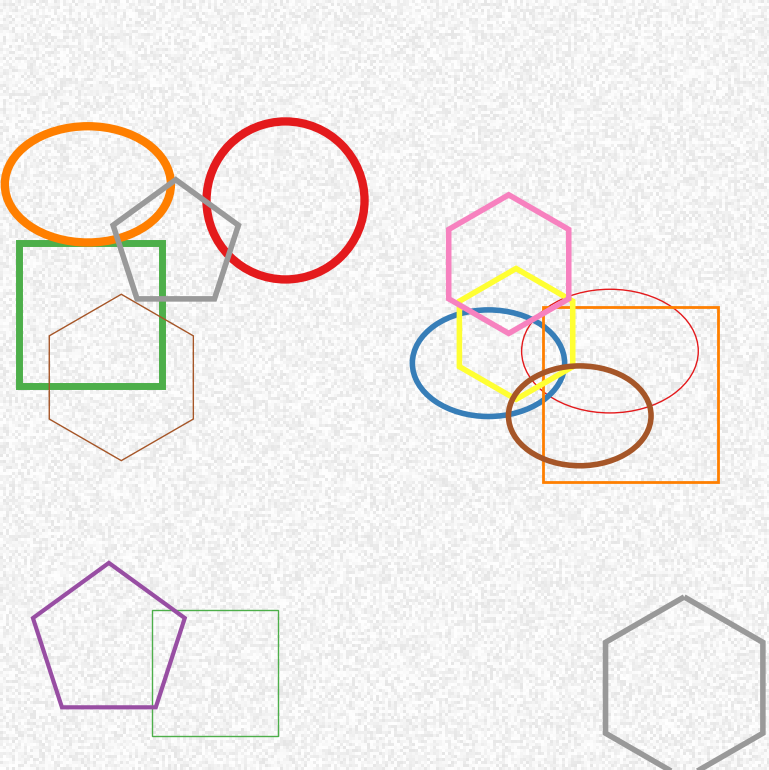[{"shape": "oval", "thickness": 0.5, "radius": 0.57, "center": [0.792, 0.544]}, {"shape": "circle", "thickness": 3, "radius": 0.51, "center": [0.371, 0.74]}, {"shape": "oval", "thickness": 2, "radius": 0.49, "center": [0.634, 0.528]}, {"shape": "square", "thickness": 2.5, "radius": 0.46, "center": [0.118, 0.591]}, {"shape": "square", "thickness": 0.5, "radius": 0.41, "center": [0.28, 0.126]}, {"shape": "pentagon", "thickness": 1.5, "radius": 0.52, "center": [0.141, 0.165]}, {"shape": "oval", "thickness": 3, "radius": 0.54, "center": [0.114, 0.761]}, {"shape": "square", "thickness": 1, "radius": 0.57, "center": [0.819, 0.488]}, {"shape": "hexagon", "thickness": 2, "radius": 0.42, "center": [0.67, 0.566]}, {"shape": "oval", "thickness": 2, "radius": 0.46, "center": [0.753, 0.46]}, {"shape": "hexagon", "thickness": 0.5, "radius": 0.54, "center": [0.158, 0.51]}, {"shape": "hexagon", "thickness": 2, "radius": 0.45, "center": [0.661, 0.657]}, {"shape": "pentagon", "thickness": 2, "radius": 0.43, "center": [0.228, 0.681]}, {"shape": "hexagon", "thickness": 2, "radius": 0.59, "center": [0.889, 0.107]}]